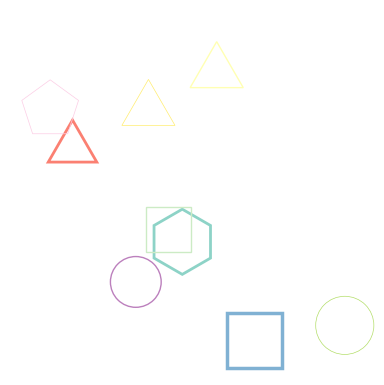[{"shape": "hexagon", "thickness": 2, "radius": 0.42, "center": [0.473, 0.372]}, {"shape": "triangle", "thickness": 1, "radius": 0.4, "center": [0.563, 0.812]}, {"shape": "triangle", "thickness": 2, "radius": 0.36, "center": [0.188, 0.615]}, {"shape": "square", "thickness": 2.5, "radius": 0.36, "center": [0.66, 0.116]}, {"shape": "circle", "thickness": 0.5, "radius": 0.38, "center": [0.896, 0.155]}, {"shape": "pentagon", "thickness": 0.5, "radius": 0.39, "center": [0.13, 0.715]}, {"shape": "circle", "thickness": 1, "radius": 0.33, "center": [0.353, 0.268]}, {"shape": "square", "thickness": 1, "radius": 0.29, "center": [0.438, 0.403]}, {"shape": "triangle", "thickness": 0.5, "radius": 0.4, "center": [0.386, 0.714]}]